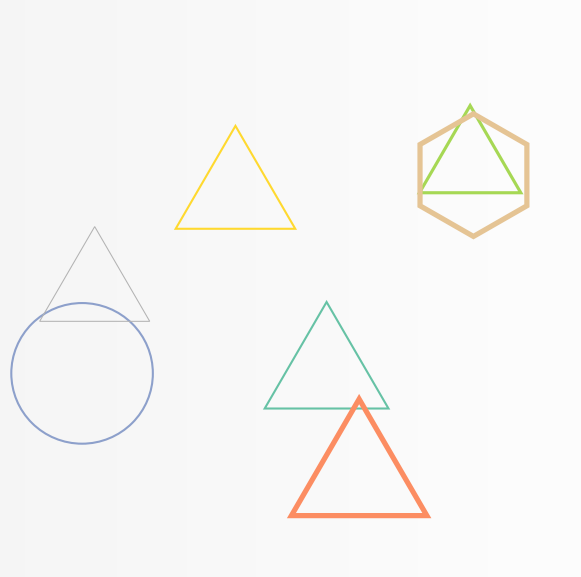[{"shape": "triangle", "thickness": 1, "radius": 0.61, "center": [0.562, 0.353]}, {"shape": "triangle", "thickness": 2.5, "radius": 0.67, "center": [0.618, 0.174]}, {"shape": "circle", "thickness": 1, "radius": 0.61, "center": [0.141, 0.353]}, {"shape": "triangle", "thickness": 1.5, "radius": 0.5, "center": [0.809, 0.716]}, {"shape": "triangle", "thickness": 1, "radius": 0.59, "center": [0.405, 0.662]}, {"shape": "hexagon", "thickness": 2.5, "radius": 0.53, "center": [0.815, 0.696]}, {"shape": "triangle", "thickness": 0.5, "radius": 0.55, "center": [0.163, 0.497]}]